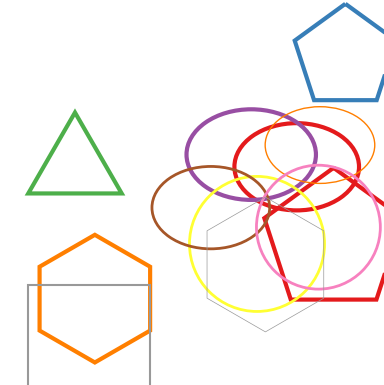[{"shape": "pentagon", "thickness": 3, "radius": 0.95, "center": [0.866, 0.375]}, {"shape": "oval", "thickness": 3, "radius": 0.81, "center": [0.771, 0.567]}, {"shape": "pentagon", "thickness": 3, "radius": 0.69, "center": [0.897, 0.852]}, {"shape": "triangle", "thickness": 3, "radius": 0.7, "center": [0.195, 0.568]}, {"shape": "oval", "thickness": 3, "radius": 0.84, "center": [0.653, 0.598]}, {"shape": "hexagon", "thickness": 3, "radius": 0.83, "center": [0.246, 0.224]}, {"shape": "oval", "thickness": 1, "radius": 0.71, "center": [0.831, 0.623]}, {"shape": "circle", "thickness": 2, "radius": 0.88, "center": [0.668, 0.366]}, {"shape": "oval", "thickness": 2, "radius": 0.76, "center": [0.548, 0.461]}, {"shape": "circle", "thickness": 2, "radius": 0.8, "center": [0.827, 0.41]}, {"shape": "hexagon", "thickness": 0.5, "radius": 0.88, "center": [0.689, 0.313]}, {"shape": "square", "thickness": 1.5, "radius": 0.8, "center": [0.231, 0.101]}]